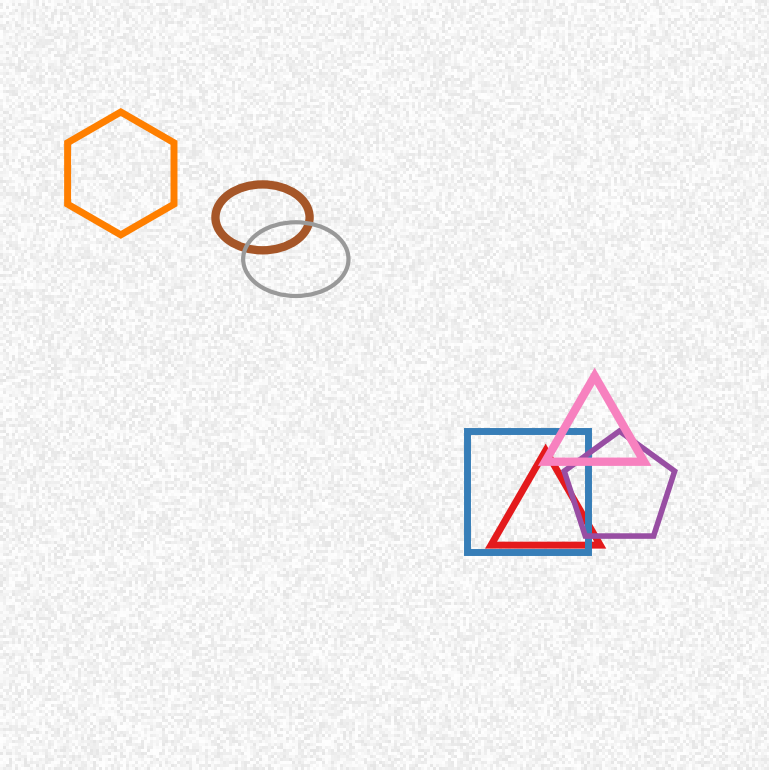[{"shape": "triangle", "thickness": 2.5, "radius": 0.41, "center": [0.709, 0.333]}, {"shape": "square", "thickness": 2.5, "radius": 0.39, "center": [0.685, 0.361]}, {"shape": "pentagon", "thickness": 2, "radius": 0.38, "center": [0.804, 0.365]}, {"shape": "hexagon", "thickness": 2.5, "radius": 0.4, "center": [0.157, 0.775]}, {"shape": "oval", "thickness": 3, "radius": 0.31, "center": [0.341, 0.718]}, {"shape": "triangle", "thickness": 3, "radius": 0.37, "center": [0.772, 0.437]}, {"shape": "oval", "thickness": 1.5, "radius": 0.34, "center": [0.384, 0.663]}]